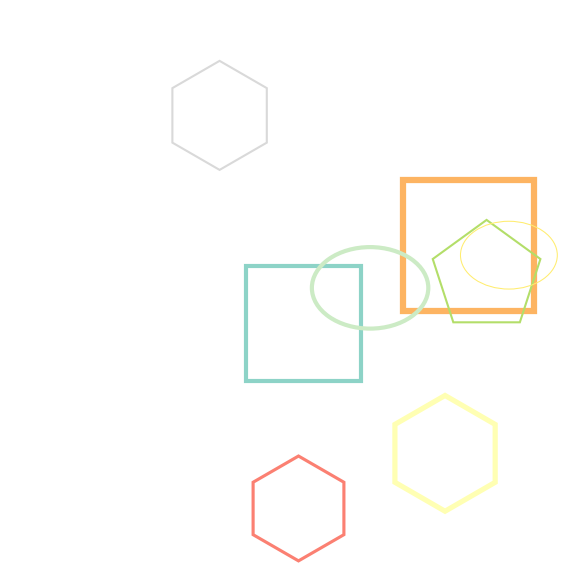[{"shape": "square", "thickness": 2, "radius": 0.5, "center": [0.526, 0.439]}, {"shape": "hexagon", "thickness": 2.5, "radius": 0.5, "center": [0.771, 0.214]}, {"shape": "hexagon", "thickness": 1.5, "radius": 0.45, "center": [0.517, 0.119]}, {"shape": "square", "thickness": 3, "radius": 0.57, "center": [0.812, 0.574]}, {"shape": "pentagon", "thickness": 1, "radius": 0.49, "center": [0.843, 0.52]}, {"shape": "hexagon", "thickness": 1, "radius": 0.47, "center": [0.38, 0.799]}, {"shape": "oval", "thickness": 2, "radius": 0.5, "center": [0.641, 0.501]}, {"shape": "oval", "thickness": 0.5, "radius": 0.42, "center": [0.881, 0.557]}]